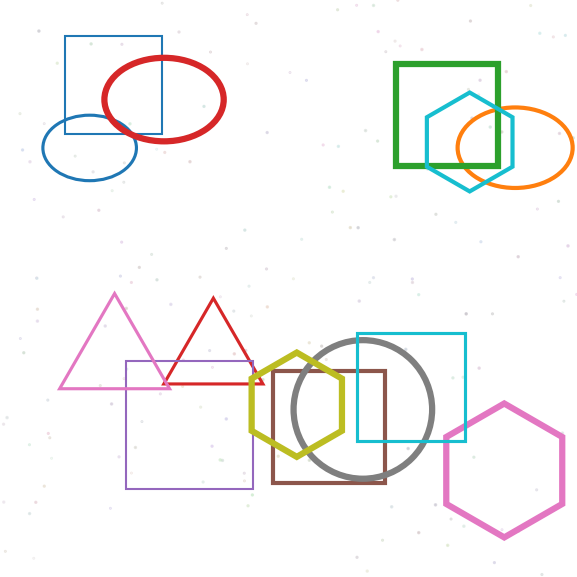[{"shape": "square", "thickness": 1, "radius": 0.42, "center": [0.196, 0.852]}, {"shape": "oval", "thickness": 1.5, "radius": 0.41, "center": [0.155, 0.743]}, {"shape": "oval", "thickness": 2, "radius": 0.5, "center": [0.892, 0.743]}, {"shape": "square", "thickness": 3, "radius": 0.44, "center": [0.774, 0.8]}, {"shape": "triangle", "thickness": 1.5, "radius": 0.5, "center": [0.369, 0.384]}, {"shape": "oval", "thickness": 3, "radius": 0.52, "center": [0.284, 0.827]}, {"shape": "square", "thickness": 1, "radius": 0.55, "center": [0.328, 0.263]}, {"shape": "square", "thickness": 2, "radius": 0.48, "center": [0.57, 0.26]}, {"shape": "triangle", "thickness": 1.5, "radius": 0.55, "center": [0.198, 0.381]}, {"shape": "hexagon", "thickness": 3, "radius": 0.58, "center": [0.873, 0.184]}, {"shape": "circle", "thickness": 3, "radius": 0.6, "center": [0.628, 0.29]}, {"shape": "hexagon", "thickness": 3, "radius": 0.45, "center": [0.514, 0.298]}, {"shape": "hexagon", "thickness": 2, "radius": 0.43, "center": [0.813, 0.753]}, {"shape": "square", "thickness": 1.5, "radius": 0.47, "center": [0.712, 0.328]}]